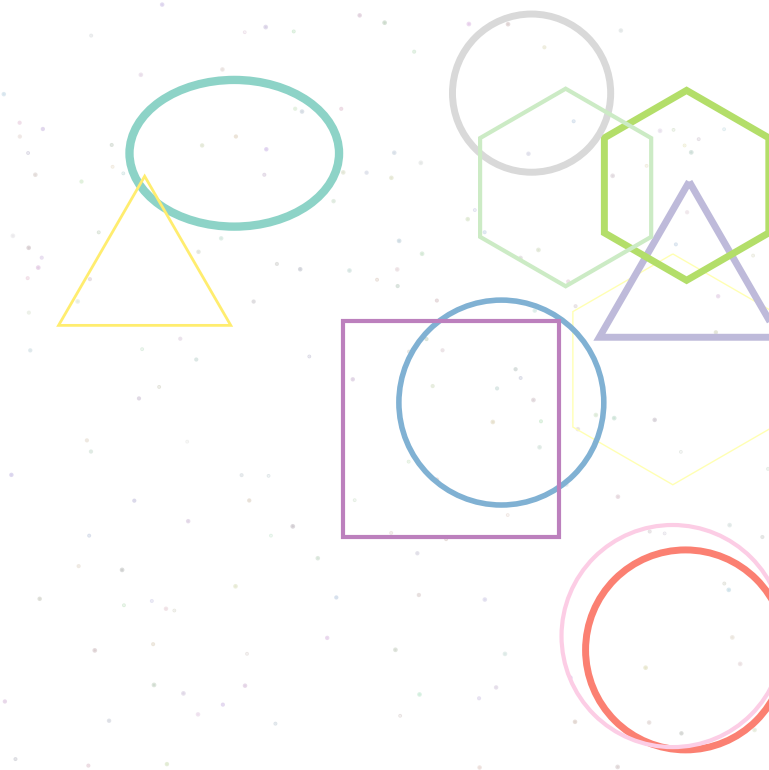[{"shape": "oval", "thickness": 3, "radius": 0.68, "center": [0.304, 0.801]}, {"shape": "hexagon", "thickness": 0.5, "radius": 0.75, "center": [0.874, 0.52]}, {"shape": "triangle", "thickness": 2.5, "radius": 0.67, "center": [0.895, 0.629]}, {"shape": "circle", "thickness": 2.5, "radius": 0.65, "center": [0.89, 0.156]}, {"shape": "circle", "thickness": 2, "radius": 0.67, "center": [0.651, 0.477]}, {"shape": "hexagon", "thickness": 2.5, "radius": 0.62, "center": [0.892, 0.759]}, {"shape": "circle", "thickness": 1.5, "radius": 0.72, "center": [0.873, 0.174]}, {"shape": "circle", "thickness": 2.5, "radius": 0.51, "center": [0.69, 0.879]}, {"shape": "square", "thickness": 1.5, "radius": 0.7, "center": [0.586, 0.443]}, {"shape": "hexagon", "thickness": 1.5, "radius": 0.64, "center": [0.735, 0.757]}, {"shape": "triangle", "thickness": 1, "radius": 0.65, "center": [0.188, 0.642]}]